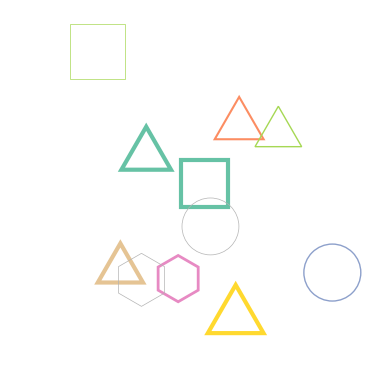[{"shape": "square", "thickness": 3, "radius": 0.3, "center": [0.531, 0.524]}, {"shape": "triangle", "thickness": 3, "radius": 0.37, "center": [0.38, 0.596]}, {"shape": "triangle", "thickness": 1.5, "radius": 0.37, "center": [0.621, 0.675]}, {"shape": "circle", "thickness": 1, "radius": 0.37, "center": [0.863, 0.292]}, {"shape": "hexagon", "thickness": 2, "radius": 0.3, "center": [0.463, 0.276]}, {"shape": "square", "thickness": 0.5, "radius": 0.36, "center": [0.253, 0.866]}, {"shape": "triangle", "thickness": 1, "radius": 0.35, "center": [0.723, 0.654]}, {"shape": "triangle", "thickness": 3, "radius": 0.42, "center": [0.612, 0.176]}, {"shape": "triangle", "thickness": 3, "radius": 0.34, "center": [0.313, 0.3]}, {"shape": "hexagon", "thickness": 0.5, "radius": 0.34, "center": [0.368, 0.273]}, {"shape": "circle", "thickness": 0.5, "radius": 0.37, "center": [0.547, 0.412]}]